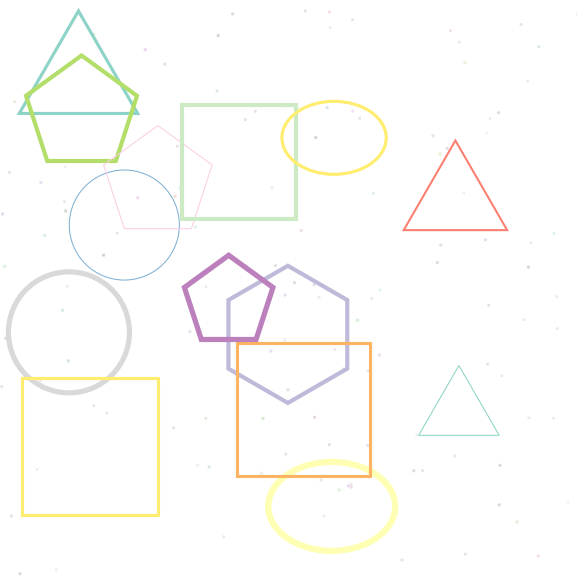[{"shape": "triangle", "thickness": 1.5, "radius": 0.59, "center": [0.136, 0.862]}, {"shape": "triangle", "thickness": 0.5, "radius": 0.4, "center": [0.795, 0.286]}, {"shape": "oval", "thickness": 3, "radius": 0.55, "center": [0.574, 0.122]}, {"shape": "hexagon", "thickness": 2, "radius": 0.59, "center": [0.498, 0.42]}, {"shape": "triangle", "thickness": 1, "radius": 0.52, "center": [0.789, 0.652]}, {"shape": "circle", "thickness": 0.5, "radius": 0.48, "center": [0.215, 0.609]}, {"shape": "square", "thickness": 1.5, "radius": 0.58, "center": [0.526, 0.29]}, {"shape": "pentagon", "thickness": 2, "radius": 0.5, "center": [0.141, 0.802]}, {"shape": "pentagon", "thickness": 0.5, "radius": 0.49, "center": [0.273, 0.683]}, {"shape": "circle", "thickness": 2.5, "radius": 0.52, "center": [0.119, 0.424]}, {"shape": "pentagon", "thickness": 2.5, "radius": 0.4, "center": [0.396, 0.477]}, {"shape": "square", "thickness": 2, "radius": 0.5, "center": [0.414, 0.718]}, {"shape": "square", "thickness": 1.5, "radius": 0.59, "center": [0.156, 0.226]}, {"shape": "oval", "thickness": 1.5, "radius": 0.45, "center": [0.578, 0.76]}]